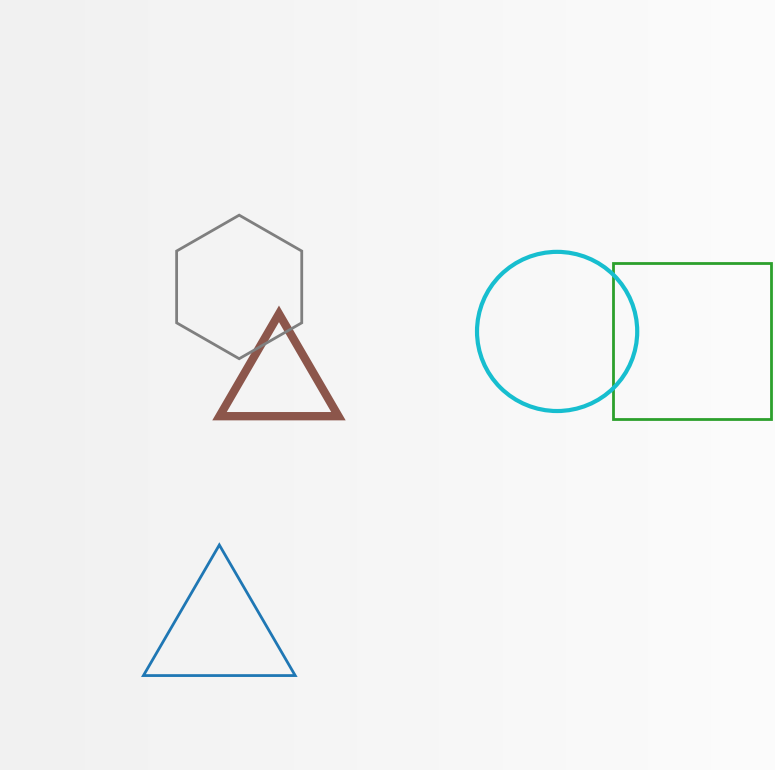[{"shape": "triangle", "thickness": 1, "radius": 0.57, "center": [0.283, 0.179]}, {"shape": "square", "thickness": 1, "radius": 0.51, "center": [0.893, 0.557]}, {"shape": "triangle", "thickness": 3, "radius": 0.44, "center": [0.36, 0.504]}, {"shape": "hexagon", "thickness": 1, "radius": 0.47, "center": [0.309, 0.627]}, {"shape": "circle", "thickness": 1.5, "radius": 0.52, "center": [0.719, 0.57]}]